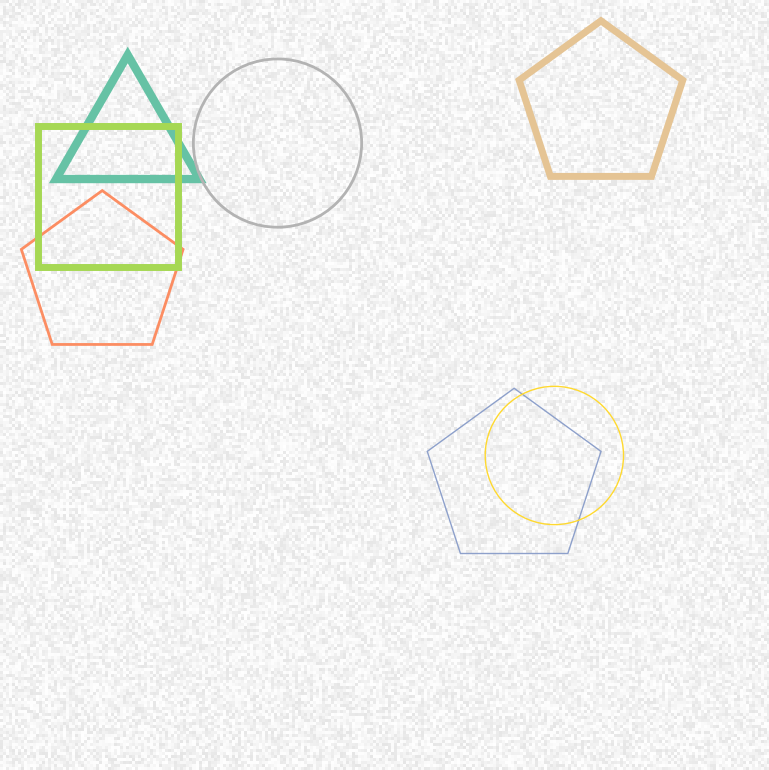[{"shape": "triangle", "thickness": 3, "radius": 0.54, "center": [0.166, 0.821]}, {"shape": "pentagon", "thickness": 1, "radius": 0.55, "center": [0.133, 0.642]}, {"shape": "pentagon", "thickness": 0.5, "radius": 0.59, "center": [0.668, 0.377]}, {"shape": "square", "thickness": 2.5, "radius": 0.46, "center": [0.14, 0.745]}, {"shape": "circle", "thickness": 0.5, "radius": 0.45, "center": [0.72, 0.408]}, {"shape": "pentagon", "thickness": 2.5, "radius": 0.56, "center": [0.78, 0.861]}, {"shape": "circle", "thickness": 1, "radius": 0.55, "center": [0.36, 0.814]}]